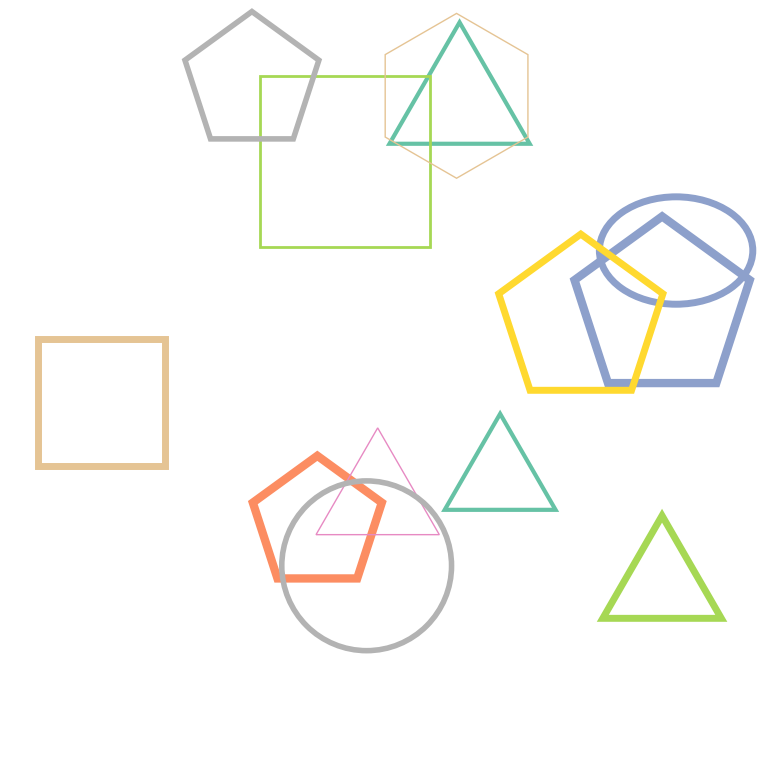[{"shape": "triangle", "thickness": 1.5, "radius": 0.53, "center": [0.597, 0.866]}, {"shape": "triangle", "thickness": 1.5, "radius": 0.42, "center": [0.65, 0.379]}, {"shape": "pentagon", "thickness": 3, "radius": 0.44, "center": [0.412, 0.32]}, {"shape": "oval", "thickness": 2.5, "radius": 0.5, "center": [0.878, 0.675]}, {"shape": "pentagon", "thickness": 3, "radius": 0.6, "center": [0.86, 0.599]}, {"shape": "triangle", "thickness": 0.5, "radius": 0.46, "center": [0.49, 0.352]}, {"shape": "square", "thickness": 1, "radius": 0.55, "center": [0.448, 0.79]}, {"shape": "triangle", "thickness": 2.5, "radius": 0.44, "center": [0.86, 0.241]}, {"shape": "pentagon", "thickness": 2.5, "radius": 0.56, "center": [0.754, 0.584]}, {"shape": "hexagon", "thickness": 0.5, "radius": 0.54, "center": [0.593, 0.876]}, {"shape": "square", "thickness": 2.5, "radius": 0.41, "center": [0.132, 0.478]}, {"shape": "pentagon", "thickness": 2, "radius": 0.46, "center": [0.327, 0.894]}, {"shape": "circle", "thickness": 2, "radius": 0.55, "center": [0.476, 0.265]}]